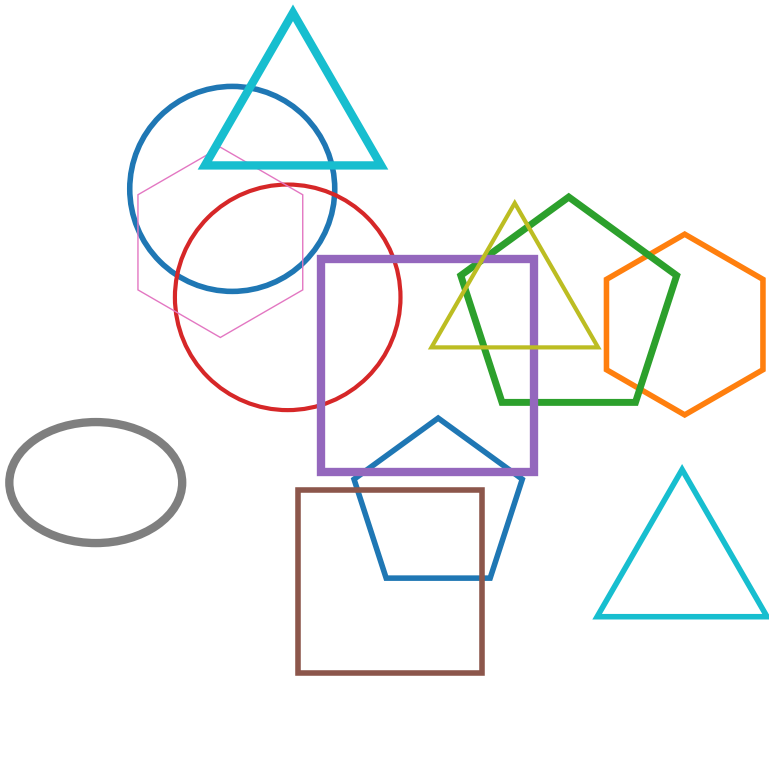[{"shape": "circle", "thickness": 2, "radius": 0.67, "center": [0.302, 0.755]}, {"shape": "pentagon", "thickness": 2, "radius": 0.57, "center": [0.569, 0.342]}, {"shape": "hexagon", "thickness": 2, "radius": 0.59, "center": [0.889, 0.579]}, {"shape": "pentagon", "thickness": 2.5, "radius": 0.74, "center": [0.739, 0.597]}, {"shape": "circle", "thickness": 1.5, "radius": 0.73, "center": [0.374, 0.614]}, {"shape": "square", "thickness": 3, "radius": 0.69, "center": [0.555, 0.525]}, {"shape": "square", "thickness": 2, "radius": 0.6, "center": [0.506, 0.245]}, {"shape": "hexagon", "thickness": 0.5, "radius": 0.62, "center": [0.286, 0.685]}, {"shape": "oval", "thickness": 3, "radius": 0.56, "center": [0.124, 0.373]}, {"shape": "triangle", "thickness": 1.5, "radius": 0.62, "center": [0.669, 0.611]}, {"shape": "triangle", "thickness": 2, "radius": 0.64, "center": [0.886, 0.263]}, {"shape": "triangle", "thickness": 3, "radius": 0.66, "center": [0.381, 0.851]}]